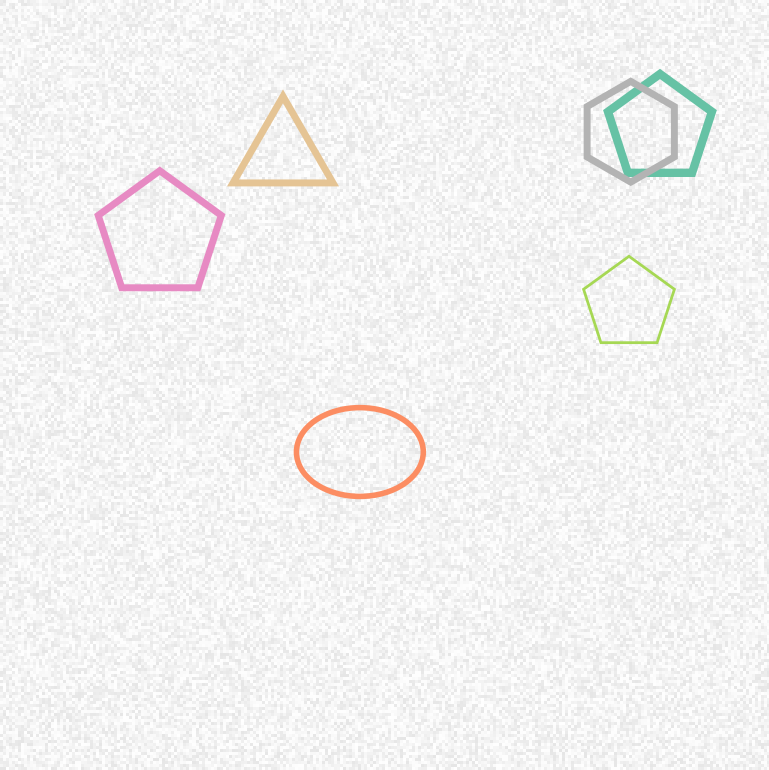[{"shape": "pentagon", "thickness": 3, "radius": 0.35, "center": [0.857, 0.833]}, {"shape": "oval", "thickness": 2, "radius": 0.41, "center": [0.467, 0.413]}, {"shape": "pentagon", "thickness": 2.5, "radius": 0.42, "center": [0.207, 0.694]}, {"shape": "pentagon", "thickness": 1, "radius": 0.31, "center": [0.817, 0.605]}, {"shape": "triangle", "thickness": 2.5, "radius": 0.37, "center": [0.368, 0.8]}, {"shape": "hexagon", "thickness": 2.5, "radius": 0.33, "center": [0.819, 0.829]}]